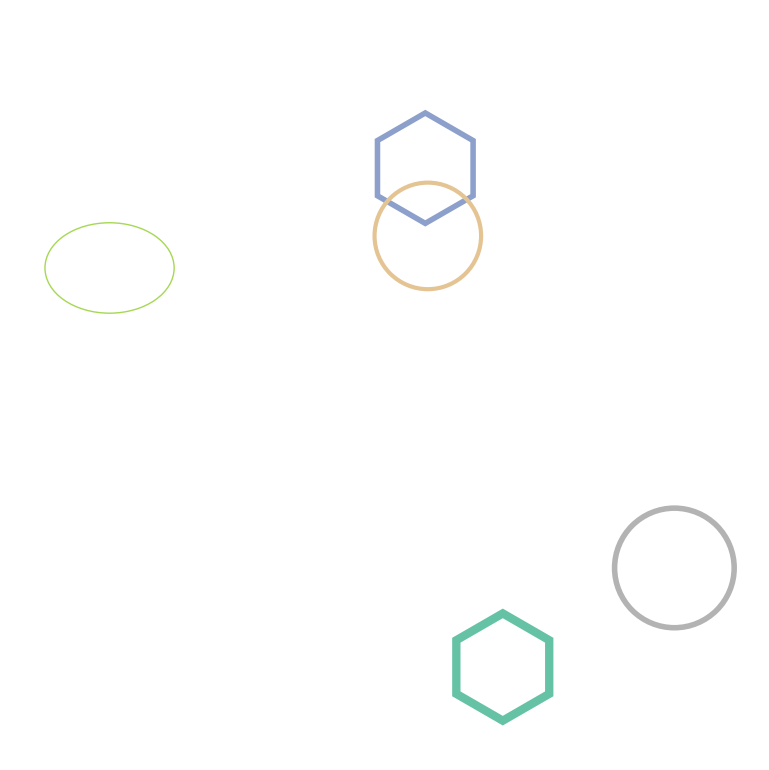[{"shape": "hexagon", "thickness": 3, "radius": 0.35, "center": [0.653, 0.134]}, {"shape": "hexagon", "thickness": 2, "radius": 0.36, "center": [0.552, 0.782]}, {"shape": "oval", "thickness": 0.5, "radius": 0.42, "center": [0.142, 0.652]}, {"shape": "circle", "thickness": 1.5, "radius": 0.35, "center": [0.556, 0.694]}, {"shape": "circle", "thickness": 2, "radius": 0.39, "center": [0.876, 0.262]}]